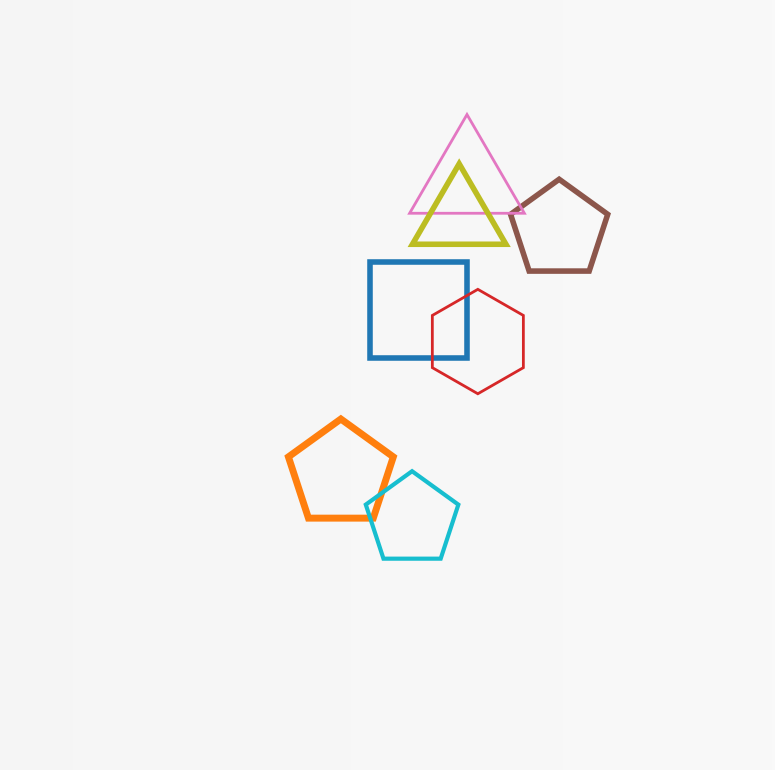[{"shape": "square", "thickness": 2, "radius": 0.31, "center": [0.54, 0.597]}, {"shape": "pentagon", "thickness": 2.5, "radius": 0.36, "center": [0.44, 0.385]}, {"shape": "hexagon", "thickness": 1, "radius": 0.34, "center": [0.617, 0.556]}, {"shape": "pentagon", "thickness": 2, "radius": 0.33, "center": [0.721, 0.701]}, {"shape": "triangle", "thickness": 1, "radius": 0.43, "center": [0.603, 0.766]}, {"shape": "triangle", "thickness": 2, "radius": 0.35, "center": [0.593, 0.718]}, {"shape": "pentagon", "thickness": 1.5, "radius": 0.31, "center": [0.532, 0.325]}]